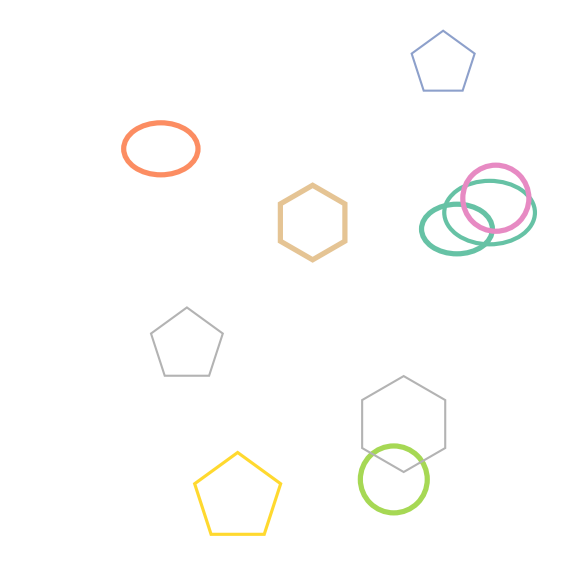[{"shape": "oval", "thickness": 2.5, "radius": 0.31, "center": [0.791, 0.603]}, {"shape": "oval", "thickness": 2, "radius": 0.39, "center": [0.848, 0.631]}, {"shape": "oval", "thickness": 2.5, "radius": 0.32, "center": [0.279, 0.741]}, {"shape": "pentagon", "thickness": 1, "radius": 0.29, "center": [0.767, 0.889]}, {"shape": "circle", "thickness": 2.5, "radius": 0.29, "center": [0.859, 0.656]}, {"shape": "circle", "thickness": 2.5, "radius": 0.29, "center": [0.682, 0.169]}, {"shape": "pentagon", "thickness": 1.5, "radius": 0.39, "center": [0.412, 0.137]}, {"shape": "hexagon", "thickness": 2.5, "radius": 0.32, "center": [0.541, 0.614]}, {"shape": "pentagon", "thickness": 1, "radius": 0.33, "center": [0.324, 0.401]}, {"shape": "hexagon", "thickness": 1, "radius": 0.42, "center": [0.699, 0.265]}]